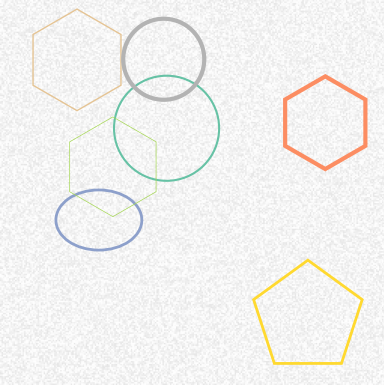[{"shape": "circle", "thickness": 1.5, "radius": 0.68, "center": [0.433, 0.667]}, {"shape": "hexagon", "thickness": 3, "radius": 0.6, "center": [0.845, 0.681]}, {"shape": "oval", "thickness": 2, "radius": 0.56, "center": [0.257, 0.429]}, {"shape": "hexagon", "thickness": 0.5, "radius": 0.65, "center": [0.293, 0.567]}, {"shape": "pentagon", "thickness": 2, "radius": 0.74, "center": [0.8, 0.176]}, {"shape": "hexagon", "thickness": 1, "radius": 0.66, "center": [0.2, 0.845]}, {"shape": "circle", "thickness": 3, "radius": 0.53, "center": [0.425, 0.846]}]